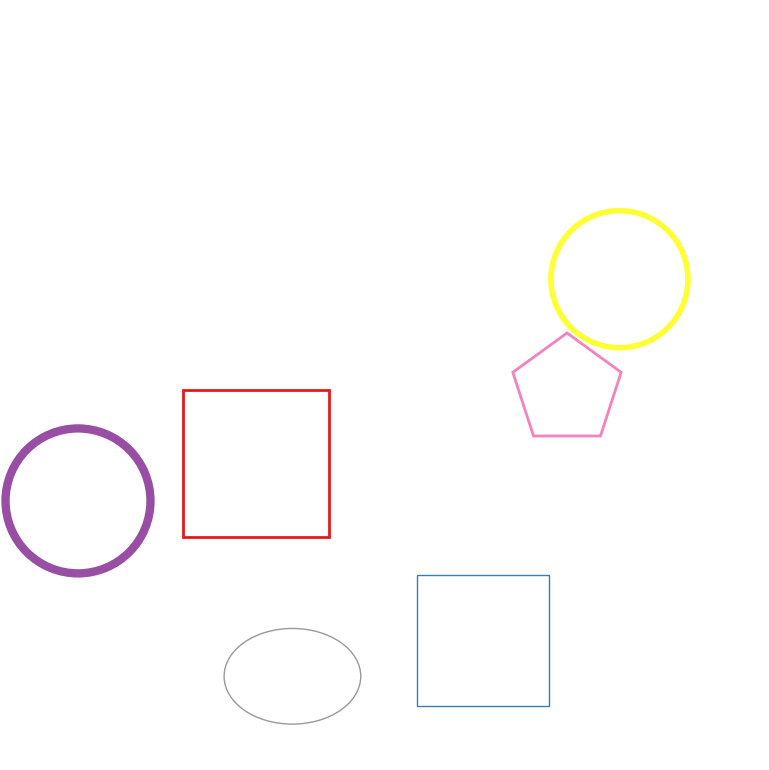[{"shape": "square", "thickness": 1, "radius": 0.48, "center": [0.332, 0.398]}, {"shape": "square", "thickness": 0.5, "radius": 0.43, "center": [0.627, 0.168]}, {"shape": "circle", "thickness": 3, "radius": 0.47, "center": [0.101, 0.349]}, {"shape": "circle", "thickness": 2, "radius": 0.44, "center": [0.804, 0.637]}, {"shape": "pentagon", "thickness": 1, "radius": 0.37, "center": [0.736, 0.494]}, {"shape": "oval", "thickness": 0.5, "radius": 0.44, "center": [0.38, 0.122]}]